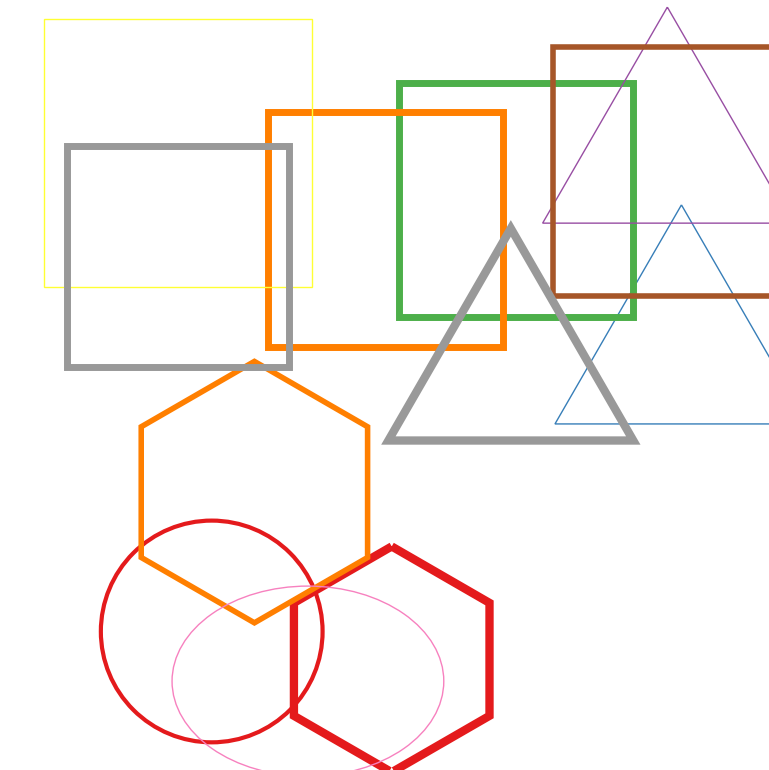[{"shape": "hexagon", "thickness": 3, "radius": 0.73, "center": [0.509, 0.144]}, {"shape": "circle", "thickness": 1.5, "radius": 0.72, "center": [0.275, 0.18]}, {"shape": "triangle", "thickness": 0.5, "radius": 0.95, "center": [0.885, 0.544]}, {"shape": "square", "thickness": 2.5, "radius": 0.76, "center": [0.67, 0.74]}, {"shape": "triangle", "thickness": 0.5, "radius": 0.94, "center": [0.867, 0.804]}, {"shape": "square", "thickness": 2.5, "radius": 0.76, "center": [0.5, 0.702]}, {"shape": "hexagon", "thickness": 2, "radius": 0.85, "center": [0.33, 0.361]}, {"shape": "square", "thickness": 0.5, "radius": 0.87, "center": [0.231, 0.801]}, {"shape": "square", "thickness": 2, "radius": 0.81, "center": [0.88, 0.777]}, {"shape": "oval", "thickness": 0.5, "radius": 0.88, "center": [0.4, 0.115]}, {"shape": "triangle", "thickness": 3, "radius": 0.92, "center": [0.663, 0.52]}, {"shape": "square", "thickness": 2.5, "radius": 0.72, "center": [0.231, 0.667]}]